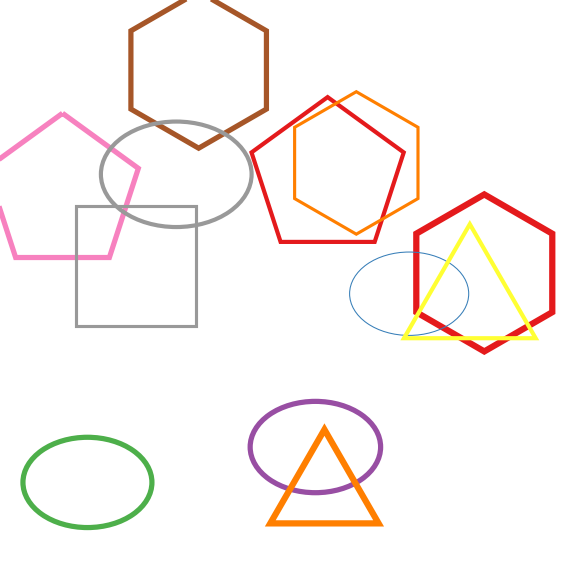[{"shape": "hexagon", "thickness": 3, "radius": 0.68, "center": [0.839, 0.527]}, {"shape": "pentagon", "thickness": 2, "radius": 0.69, "center": [0.567, 0.692]}, {"shape": "oval", "thickness": 0.5, "radius": 0.52, "center": [0.708, 0.491]}, {"shape": "oval", "thickness": 2.5, "radius": 0.56, "center": [0.151, 0.164]}, {"shape": "oval", "thickness": 2.5, "radius": 0.56, "center": [0.546, 0.225]}, {"shape": "triangle", "thickness": 3, "radius": 0.54, "center": [0.562, 0.147]}, {"shape": "hexagon", "thickness": 1.5, "radius": 0.62, "center": [0.617, 0.717]}, {"shape": "triangle", "thickness": 2, "radius": 0.66, "center": [0.814, 0.479]}, {"shape": "hexagon", "thickness": 2.5, "radius": 0.68, "center": [0.344, 0.878]}, {"shape": "pentagon", "thickness": 2.5, "radius": 0.69, "center": [0.108, 0.665]}, {"shape": "square", "thickness": 1.5, "radius": 0.52, "center": [0.236, 0.539]}, {"shape": "oval", "thickness": 2, "radius": 0.65, "center": [0.305, 0.697]}]